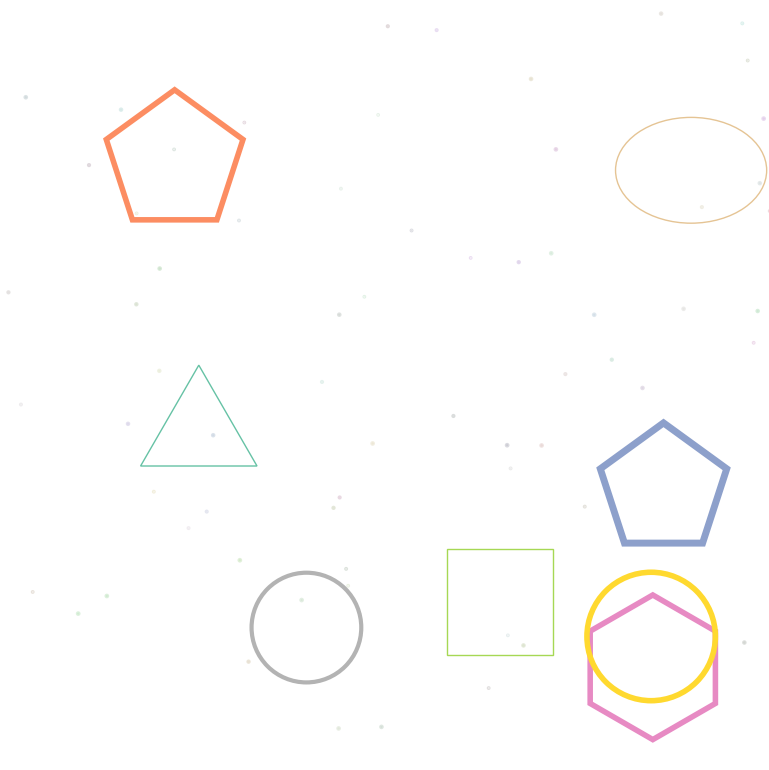[{"shape": "triangle", "thickness": 0.5, "radius": 0.44, "center": [0.258, 0.438]}, {"shape": "pentagon", "thickness": 2, "radius": 0.47, "center": [0.227, 0.79]}, {"shape": "pentagon", "thickness": 2.5, "radius": 0.43, "center": [0.862, 0.364]}, {"shape": "hexagon", "thickness": 2, "radius": 0.47, "center": [0.848, 0.133]}, {"shape": "square", "thickness": 0.5, "radius": 0.34, "center": [0.649, 0.218]}, {"shape": "circle", "thickness": 2, "radius": 0.42, "center": [0.846, 0.173]}, {"shape": "oval", "thickness": 0.5, "radius": 0.49, "center": [0.898, 0.779]}, {"shape": "circle", "thickness": 1.5, "radius": 0.36, "center": [0.398, 0.185]}]